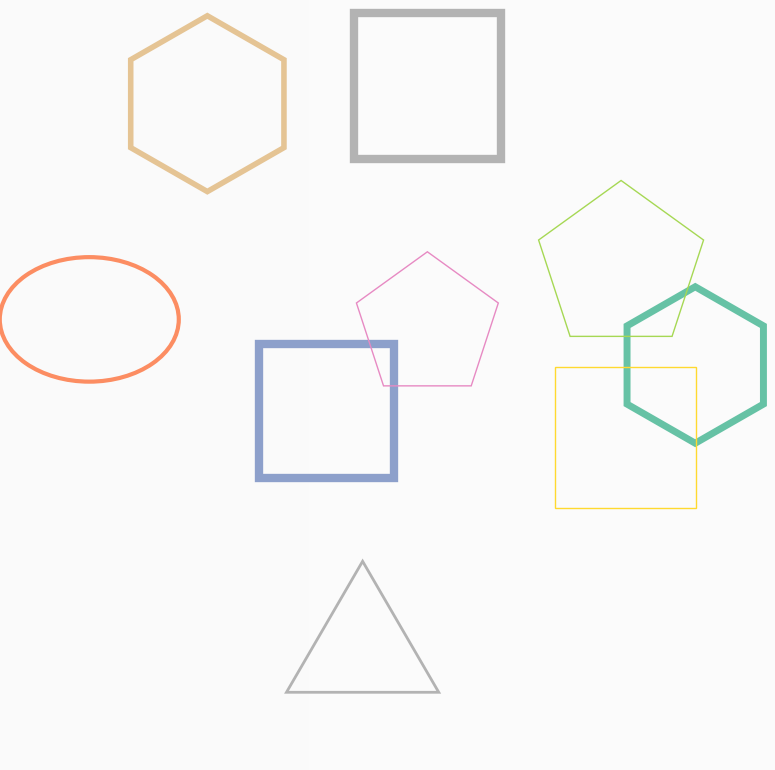[{"shape": "hexagon", "thickness": 2.5, "radius": 0.51, "center": [0.897, 0.526]}, {"shape": "oval", "thickness": 1.5, "radius": 0.58, "center": [0.115, 0.585]}, {"shape": "square", "thickness": 3, "radius": 0.44, "center": [0.421, 0.466]}, {"shape": "pentagon", "thickness": 0.5, "radius": 0.48, "center": [0.551, 0.577]}, {"shape": "pentagon", "thickness": 0.5, "radius": 0.56, "center": [0.801, 0.654]}, {"shape": "square", "thickness": 0.5, "radius": 0.46, "center": [0.807, 0.432]}, {"shape": "hexagon", "thickness": 2, "radius": 0.57, "center": [0.268, 0.865]}, {"shape": "square", "thickness": 3, "radius": 0.48, "center": [0.552, 0.888]}, {"shape": "triangle", "thickness": 1, "radius": 0.57, "center": [0.468, 0.158]}]